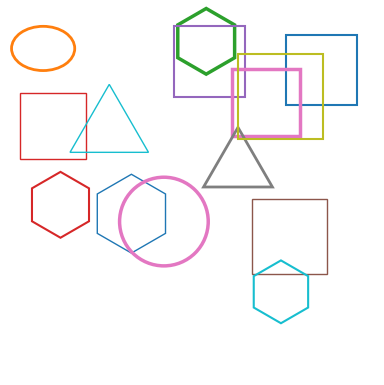[{"shape": "hexagon", "thickness": 1, "radius": 0.51, "center": [0.341, 0.445]}, {"shape": "square", "thickness": 1.5, "radius": 0.46, "center": [0.836, 0.818]}, {"shape": "oval", "thickness": 2, "radius": 0.41, "center": [0.112, 0.874]}, {"shape": "hexagon", "thickness": 2.5, "radius": 0.43, "center": [0.536, 0.893]}, {"shape": "square", "thickness": 1, "radius": 0.43, "center": [0.138, 0.672]}, {"shape": "hexagon", "thickness": 1.5, "radius": 0.43, "center": [0.157, 0.468]}, {"shape": "square", "thickness": 1.5, "radius": 0.46, "center": [0.544, 0.84]}, {"shape": "square", "thickness": 1, "radius": 0.48, "center": [0.752, 0.386]}, {"shape": "circle", "thickness": 2.5, "radius": 0.58, "center": [0.426, 0.425]}, {"shape": "square", "thickness": 2.5, "radius": 0.44, "center": [0.691, 0.733]}, {"shape": "triangle", "thickness": 2, "radius": 0.52, "center": [0.618, 0.566]}, {"shape": "square", "thickness": 1.5, "radius": 0.55, "center": [0.728, 0.75]}, {"shape": "hexagon", "thickness": 1.5, "radius": 0.41, "center": [0.73, 0.242]}, {"shape": "triangle", "thickness": 1, "radius": 0.59, "center": [0.284, 0.663]}]